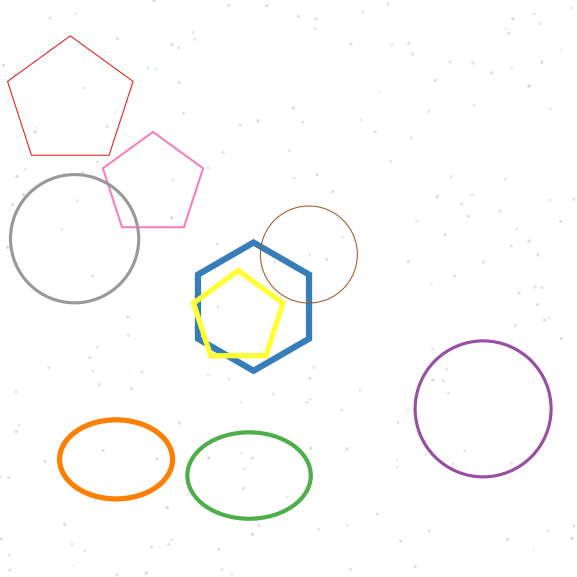[{"shape": "pentagon", "thickness": 0.5, "radius": 0.57, "center": [0.122, 0.823]}, {"shape": "hexagon", "thickness": 3, "radius": 0.56, "center": [0.439, 0.468]}, {"shape": "oval", "thickness": 2, "radius": 0.53, "center": [0.431, 0.176]}, {"shape": "circle", "thickness": 1.5, "radius": 0.59, "center": [0.837, 0.291]}, {"shape": "oval", "thickness": 2.5, "radius": 0.49, "center": [0.201, 0.204]}, {"shape": "pentagon", "thickness": 2.5, "radius": 0.41, "center": [0.413, 0.449]}, {"shape": "circle", "thickness": 0.5, "radius": 0.42, "center": [0.535, 0.558]}, {"shape": "pentagon", "thickness": 1, "radius": 0.46, "center": [0.265, 0.679]}, {"shape": "circle", "thickness": 1.5, "radius": 0.56, "center": [0.129, 0.586]}]